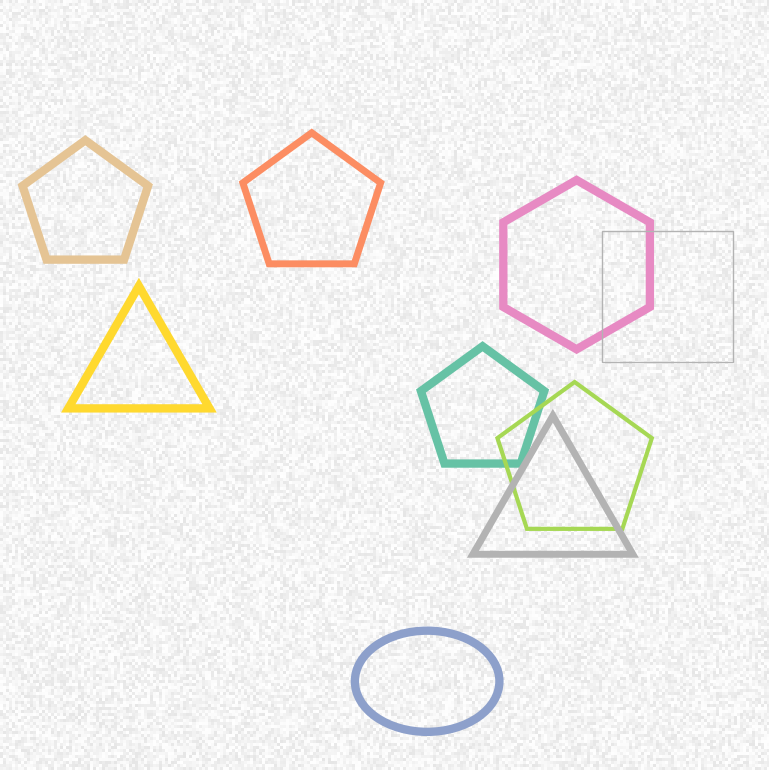[{"shape": "pentagon", "thickness": 3, "radius": 0.42, "center": [0.627, 0.466]}, {"shape": "pentagon", "thickness": 2.5, "radius": 0.47, "center": [0.405, 0.733]}, {"shape": "oval", "thickness": 3, "radius": 0.47, "center": [0.555, 0.115]}, {"shape": "hexagon", "thickness": 3, "radius": 0.55, "center": [0.749, 0.656]}, {"shape": "pentagon", "thickness": 1.5, "radius": 0.53, "center": [0.746, 0.398]}, {"shape": "triangle", "thickness": 3, "radius": 0.53, "center": [0.18, 0.523]}, {"shape": "pentagon", "thickness": 3, "radius": 0.43, "center": [0.111, 0.732]}, {"shape": "triangle", "thickness": 2.5, "radius": 0.6, "center": [0.718, 0.34]}, {"shape": "square", "thickness": 0.5, "radius": 0.43, "center": [0.867, 0.615]}]